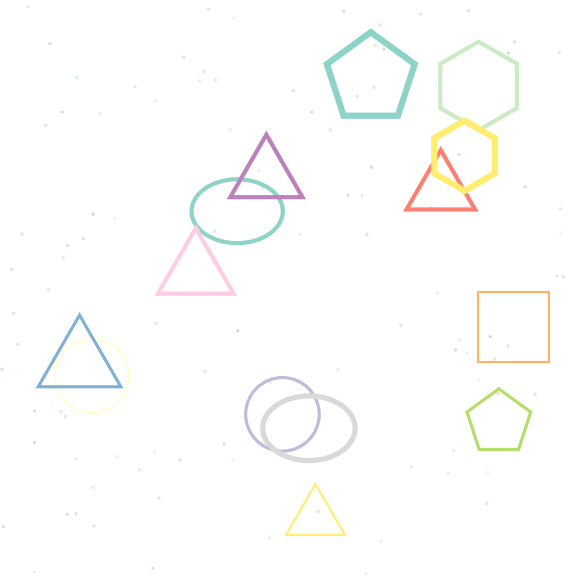[{"shape": "pentagon", "thickness": 3, "radius": 0.4, "center": [0.642, 0.863]}, {"shape": "oval", "thickness": 2, "radius": 0.4, "center": [0.411, 0.633]}, {"shape": "circle", "thickness": 0.5, "radius": 0.32, "center": [0.159, 0.348]}, {"shape": "circle", "thickness": 1.5, "radius": 0.32, "center": [0.489, 0.282]}, {"shape": "triangle", "thickness": 2, "radius": 0.34, "center": [0.763, 0.671]}, {"shape": "triangle", "thickness": 1.5, "radius": 0.41, "center": [0.138, 0.371]}, {"shape": "square", "thickness": 1, "radius": 0.3, "center": [0.889, 0.433]}, {"shape": "pentagon", "thickness": 1.5, "radius": 0.29, "center": [0.864, 0.268]}, {"shape": "triangle", "thickness": 2, "radius": 0.38, "center": [0.339, 0.528]}, {"shape": "oval", "thickness": 2.5, "radius": 0.4, "center": [0.535, 0.258]}, {"shape": "triangle", "thickness": 2, "radius": 0.36, "center": [0.461, 0.694]}, {"shape": "hexagon", "thickness": 2, "radius": 0.38, "center": [0.829, 0.85]}, {"shape": "hexagon", "thickness": 3, "radius": 0.3, "center": [0.805, 0.729]}, {"shape": "triangle", "thickness": 1, "radius": 0.29, "center": [0.546, 0.102]}]